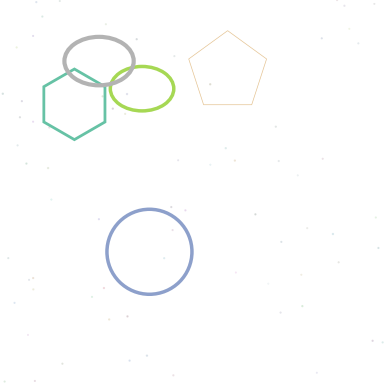[{"shape": "hexagon", "thickness": 2, "radius": 0.46, "center": [0.193, 0.729]}, {"shape": "circle", "thickness": 2.5, "radius": 0.55, "center": [0.388, 0.346]}, {"shape": "oval", "thickness": 2.5, "radius": 0.41, "center": [0.369, 0.77]}, {"shape": "pentagon", "thickness": 0.5, "radius": 0.53, "center": [0.591, 0.814]}, {"shape": "oval", "thickness": 3, "radius": 0.45, "center": [0.257, 0.841]}]